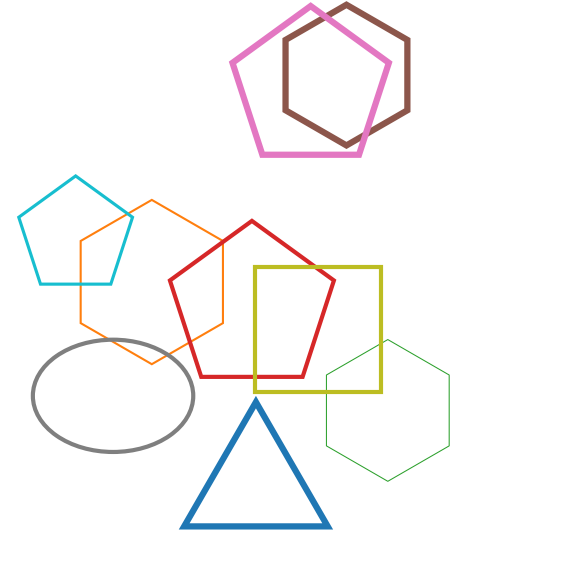[{"shape": "triangle", "thickness": 3, "radius": 0.72, "center": [0.443, 0.159]}, {"shape": "hexagon", "thickness": 1, "radius": 0.71, "center": [0.263, 0.511]}, {"shape": "hexagon", "thickness": 0.5, "radius": 0.61, "center": [0.672, 0.288]}, {"shape": "pentagon", "thickness": 2, "radius": 0.75, "center": [0.436, 0.467]}, {"shape": "hexagon", "thickness": 3, "radius": 0.61, "center": [0.6, 0.869]}, {"shape": "pentagon", "thickness": 3, "radius": 0.71, "center": [0.538, 0.846]}, {"shape": "oval", "thickness": 2, "radius": 0.69, "center": [0.196, 0.314]}, {"shape": "square", "thickness": 2, "radius": 0.54, "center": [0.551, 0.428]}, {"shape": "pentagon", "thickness": 1.5, "radius": 0.52, "center": [0.131, 0.591]}]